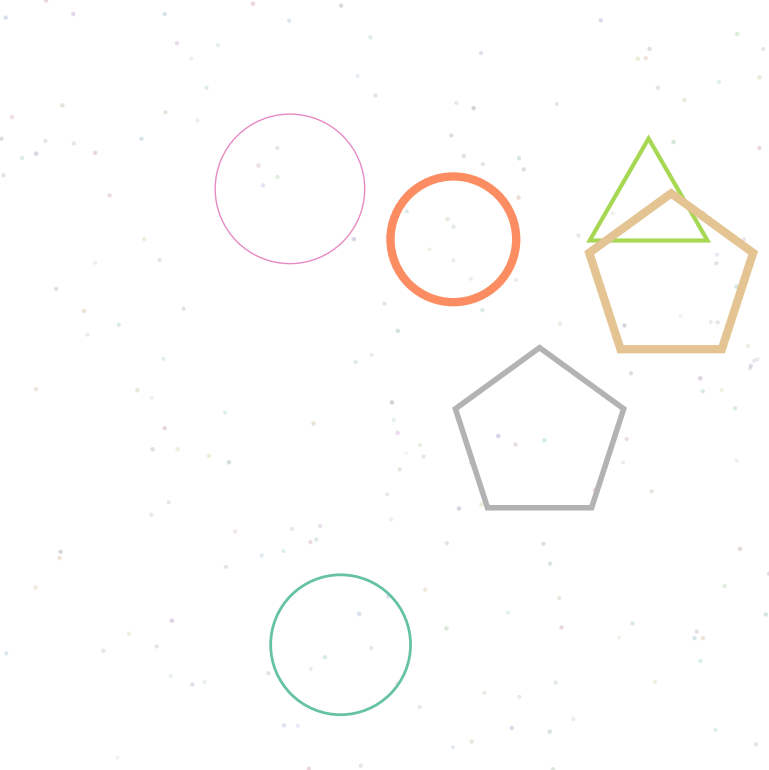[{"shape": "circle", "thickness": 1, "radius": 0.45, "center": [0.442, 0.163]}, {"shape": "circle", "thickness": 3, "radius": 0.41, "center": [0.589, 0.689]}, {"shape": "circle", "thickness": 0.5, "radius": 0.49, "center": [0.377, 0.755]}, {"shape": "triangle", "thickness": 1.5, "radius": 0.44, "center": [0.842, 0.732]}, {"shape": "pentagon", "thickness": 3, "radius": 0.56, "center": [0.872, 0.637]}, {"shape": "pentagon", "thickness": 2, "radius": 0.57, "center": [0.701, 0.434]}]